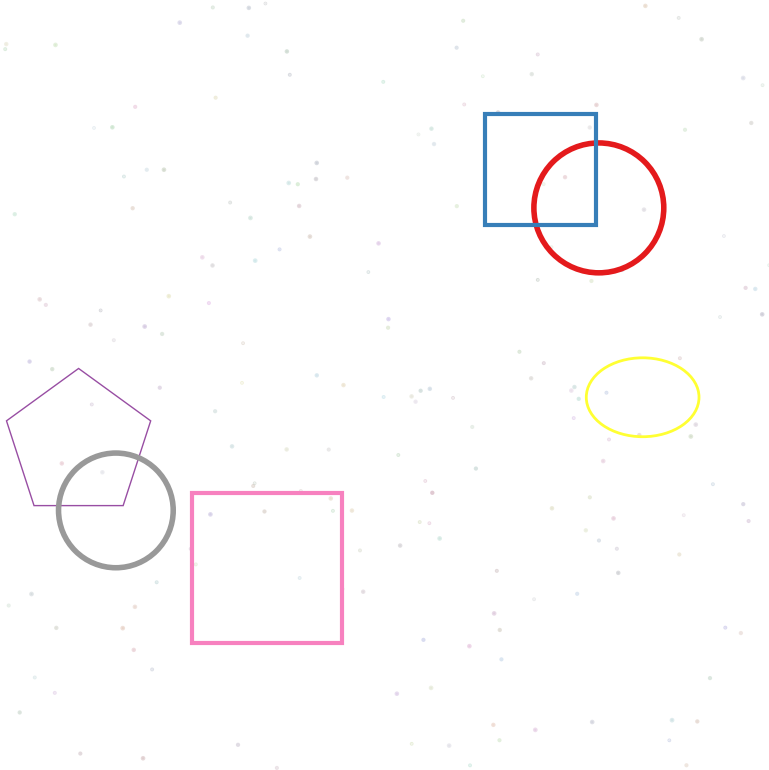[{"shape": "circle", "thickness": 2, "radius": 0.42, "center": [0.778, 0.73]}, {"shape": "square", "thickness": 1.5, "radius": 0.36, "center": [0.702, 0.78]}, {"shape": "pentagon", "thickness": 0.5, "radius": 0.49, "center": [0.102, 0.423]}, {"shape": "oval", "thickness": 1, "radius": 0.37, "center": [0.835, 0.484]}, {"shape": "square", "thickness": 1.5, "radius": 0.49, "center": [0.347, 0.262]}, {"shape": "circle", "thickness": 2, "radius": 0.37, "center": [0.15, 0.337]}]